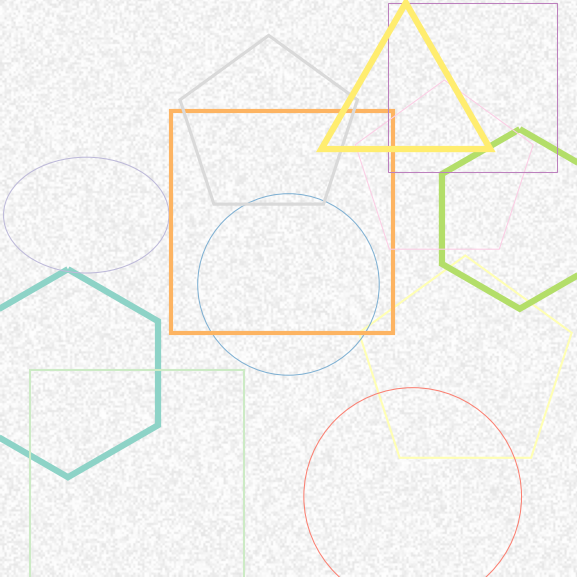[{"shape": "hexagon", "thickness": 3, "radius": 0.9, "center": [0.118, 0.353]}, {"shape": "pentagon", "thickness": 1, "radius": 0.97, "center": [0.806, 0.363]}, {"shape": "oval", "thickness": 0.5, "radius": 0.72, "center": [0.149, 0.627]}, {"shape": "circle", "thickness": 0.5, "radius": 0.94, "center": [0.715, 0.139]}, {"shape": "circle", "thickness": 0.5, "radius": 0.79, "center": [0.499, 0.507]}, {"shape": "square", "thickness": 2, "radius": 0.96, "center": [0.489, 0.615]}, {"shape": "hexagon", "thickness": 3, "radius": 0.78, "center": [0.9, 0.62]}, {"shape": "pentagon", "thickness": 0.5, "radius": 0.81, "center": [0.769, 0.699]}, {"shape": "pentagon", "thickness": 1.5, "radius": 0.81, "center": [0.465, 0.776]}, {"shape": "square", "thickness": 0.5, "radius": 0.73, "center": [0.817, 0.847]}, {"shape": "square", "thickness": 1, "radius": 0.93, "center": [0.238, 0.173]}, {"shape": "triangle", "thickness": 3, "radius": 0.84, "center": [0.703, 0.826]}]